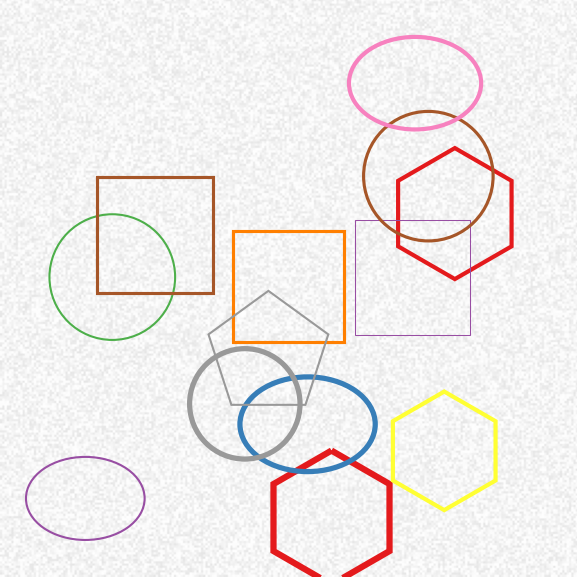[{"shape": "hexagon", "thickness": 3, "radius": 0.58, "center": [0.574, 0.103]}, {"shape": "hexagon", "thickness": 2, "radius": 0.57, "center": [0.788, 0.629]}, {"shape": "oval", "thickness": 2.5, "radius": 0.59, "center": [0.533, 0.265]}, {"shape": "circle", "thickness": 1, "radius": 0.54, "center": [0.194, 0.519]}, {"shape": "oval", "thickness": 1, "radius": 0.51, "center": [0.148, 0.136]}, {"shape": "square", "thickness": 0.5, "radius": 0.5, "center": [0.714, 0.519]}, {"shape": "square", "thickness": 1.5, "radius": 0.48, "center": [0.5, 0.504]}, {"shape": "hexagon", "thickness": 2, "radius": 0.51, "center": [0.769, 0.218]}, {"shape": "circle", "thickness": 1.5, "radius": 0.56, "center": [0.742, 0.694]}, {"shape": "square", "thickness": 1.5, "radius": 0.5, "center": [0.268, 0.591]}, {"shape": "oval", "thickness": 2, "radius": 0.57, "center": [0.719, 0.855]}, {"shape": "pentagon", "thickness": 1, "radius": 0.55, "center": [0.465, 0.386]}, {"shape": "circle", "thickness": 2.5, "radius": 0.48, "center": [0.424, 0.3]}]